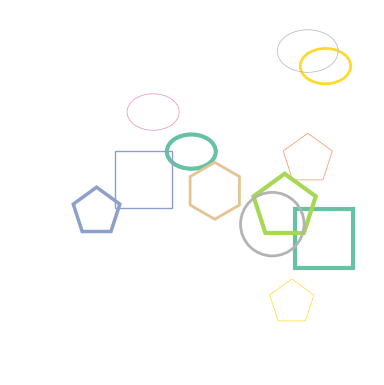[{"shape": "square", "thickness": 3, "radius": 0.38, "center": [0.842, 0.381]}, {"shape": "oval", "thickness": 3, "radius": 0.32, "center": [0.497, 0.606]}, {"shape": "pentagon", "thickness": 0.5, "radius": 0.34, "center": [0.799, 0.587]}, {"shape": "square", "thickness": 1, "radius": 0.37, "center": [0.374, 0.533]}, {"shape": "pentagon", "thickness": 2.5, "radius": 0.32, "center": [0.251, 0.45]}, {"shape": "oval", "thickness": 0.5, "radius": 0.34, "center": [0.398, 0.709]}, {"shape": "pentagon", "thickness": 3, "radius": 0.43, "center": [0.739, 0.464]}, {"shape": "pentagon", "thickness": 0.5, "radius": 0.3, "center": [0.758, 0.215]}, {"shape": "oval", "thickness": 2, "radius": 0.33, "center": [0.845, 0.828]}, {"shape": "hexagon", "thickness": 2, "radius": 0.37, "center": [0.558, 0.504]}, {"shape": "circle", "thickness": 2, "radius": 0.41, "center": [0.707, 0.418]}, {"shape": "oval", "thickness": 0.5, "radius": 0.4, "center": [0.799, 0.867]}]